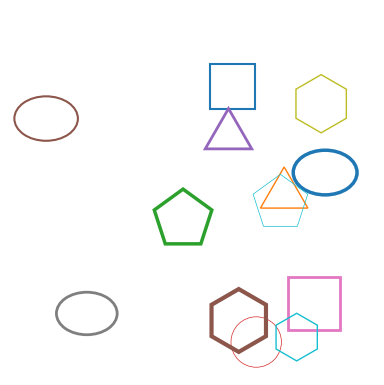[{"shape": "square", "thickness": 1.5, "radius": 0.29, "center": [0.604, 0.776]}, {"shape": "oval", "thickness": 2.5, "radius": 0.41, "center": [0.844, 0.552]}, {"shape": "triangle", "thickness": 1, "radius": 0.36, "center": [0.738, 0.495]}, {"shape": "pentagon", "thickness": 2.5, "radius": 0.39, "center": [0.475, 0.43]}, {"shape": "circle", "thickness": 0.5, "radius": 0.33, "center": [0.665, 0.112]}, {"shape": "triangle", "thickness": 2, "radius": 0.35, "center": [0.594, 0.648]}, {"shape": "hexagon", "thickness": 3, "radius": 0.41, "center": [0.62, 0.168]}, {"shape": "oval", "thickness": 1.5, "radius": 0.41, "center": [0.12, 0.692]}, {"shape": "square", "thickness": 2, "radius": 0.34, "center": [0.816, 0.212]}, {"shape": "oval", "thickness": 2, "radius": 0.39, "center": [0.225, 0.186]}, {"shape": "hexagon", "thickness": 1, "radius": 0.38, "center": [0.834, 0.731]}, {"shape": "hexagon", "thickness": 1, "radius": 0.31, "center": [0.771, 0.124]}, {"shape": "pentagon", "thickness": 0.5, "radius": 0.37, "center": [0.728, 0.473]}]